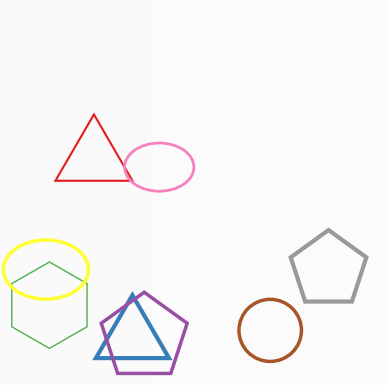[{"shape": "triangle", "thickness": 1.5, "radius": 0.57, "center": [0.242, 0.588]}, {"shape": "triangle", "thickness": 3, "radius": 0.54, "center": [0.342, 0.124]}, {"shape": "hexagon", "thickness": 1, "radius": 0.56, "center": [0.128, 0.207]}, {"shape": "pentagon", "thickness": 2.5, "radius": 0.58, "center": [0.372, 0.124]}, {"shape": "oval", "thickness": 2.5, "radius": 0.55, "center": [0.119, 0.3]}, {"shape": "circle", "thickness": 2.5, "radius": 0.4, "center": [0.697, 0.142]}, {"shape": "oval", "thickness": 2, "radius": 0.45, "center": [0.411, 0.566]}, {"shape": "pentagon", "thickness": 3, "radius": 0.51, "center": [0.848, 0.3]}]